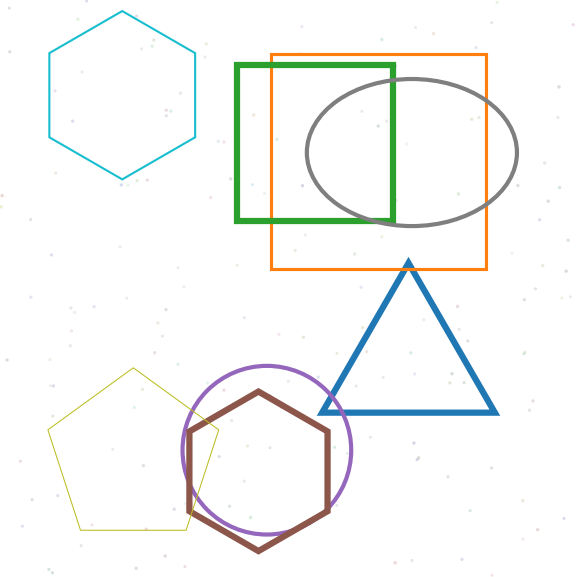[{"shape": "triangle", "thickness": 3, "radius": 0.86, "center": [0.707, 0.371]}, {"shape": "square", "thickness": 1.5, "radius": 0.93, "center": [0.655, 0.719]}, {"shape": "square", "thickness": 3, "radius": 0.67, "center": [0.545, 0.751]}, {"shape": "circle", "thickness": 2, "radius": 0.73, "center": [0.462, 0.22]}, {"shape": "hexagon", "thickness": 3, "radius": 0.69, "center": [0.448, 0.183]}, {"shape": "oval", "thickness": 2, "radius": 0.91, "center": [0.713, 0.735]}, {"shape": "pentagon", "thickness": 0.5, "radius": 0.78, "center": [0.231, 0.207]}, {"shape": "hexagon", "thickness": 1, "radius": 0.73, "center": [0.212, 0.834]}]